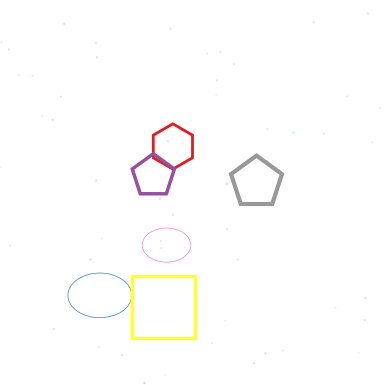[{"shape": "hexagon", "thickness": 2, "radius": 0.29, "center": [0.449, 0.62]}, {"shape": "oval", "thickness": 0.5, "radius": 0.41, "center": [0.259, 0.233]}, {"shape": "pentagon", "thickness": 2.5, "radius": 0.29, "center": [0.398, 0.543]}, {"shape": "square", "thickness": 2.5, "radius": 0.4, "center": [0.425, 0.204]}, {"shape": "oval", "thickness": 0.5, "radius": 0.32, "center": [0.432, 0.363]}, {"shape": "pentagon", "thickness": 3, "radius": 0.35, "center": [0.666, 0.526]}]